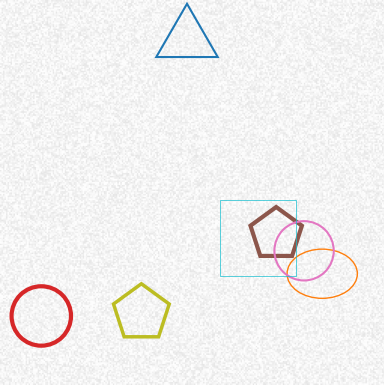[{"shape": "triangle", "thickness": 1.5, "radius": 0.46, "center": [0.486, 0.898]}, {"shape": "oval", "thickness": 1, "radius": 0.46, "center": [0.837, 0.289]}, {"shape": "circle", "thickness": 3, "radius": 0.39, "center": [0.107, 0.179]}, {"shape": "pentagon", "thickness": 3, "radius": 0.35, "center": [0.717, 0.392]}, {"shape": "circle", "thickness": 1.5, "radius": 0.39, "center": [0.79, 0.349]}, {"shape": "pentagon", "thickness": 2.5, "radius": 0.38, "center": [0.367, 0.187]}, {"shape": "square", "thickness": 0.5, "radius": 0.49, "center": [0.67, 0.381]}]